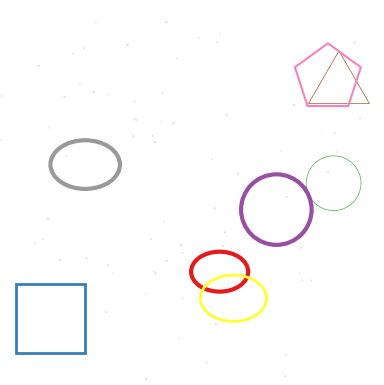[{"shape": "oval", "thickness": 3, "radius": 0.37, "center": [0.57, 0.294]}, {"shape": "square", "thickness": 2, "radius": 0.45, "center": [0.131, 0.173]}, {"shape": "circle", "thickness": 0.5, "radius": 0.36, "center": [0.866, 0.524]}, {"shape": "circle", "thickness": 3, "radius": 0.46, "center": [0.718, 0.456]}, {"shape": "oval", "thickness": 2, "radius": 0.43, "center": [0.606, 0.225]}, {"shape": "triangle", "thickness": 0.5, "radius": 0.46, "center": [0.88, 0.777]}, {"shape": "pentagon", "thickness": 1.5, "radius": 0.45, "center": [0.852, 0.797]}, {"shape": "oval", "thickness": 3, "radius": 0.45, "center": [0.221, 0.573]}]